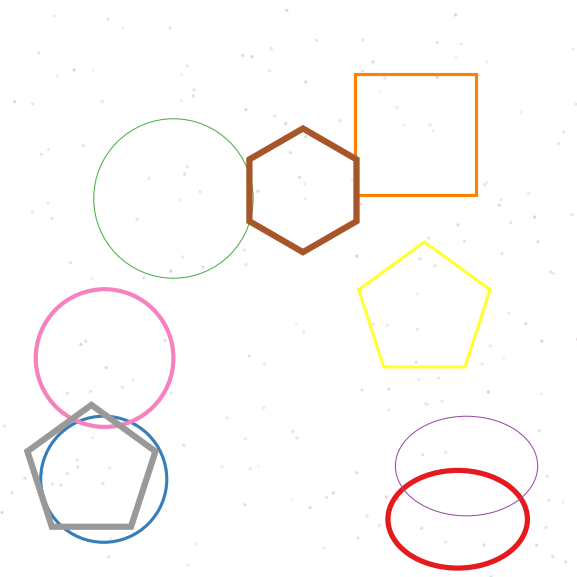[{"shape": "oval", "thickness": 2.5, "radius": 0.6, "center": [0.793, 0.1]}, {"shape": "circle", "thickness": 1.5, "radius": 0.55, "center": [0.18, 0.169]}, {"shape": "circle", "thickness": 0.5, "radius": 0.69, "center": [0.3, 0.655]}, {"shape": "oval", "thickness": 0.5, "radius": 0.62, "center": [0.808, 0.192]}, {"shape": "square", "thickness": 1.5, "radius": 0.52, "center": [0.72, 0.766]}, {"shape": "pentagon", "thickness": 1.5, "radius": 0.6, "center": [0.735, 0.461]}, {"shape": "hexagon", "thickness": 3, "radius": 0.54, "center": [0.525, 0.67]}, {"shape": "circle", "thickness": 2, "radius": 0.6, "center": [0.181, 0.379]}, {"shape": "pentagon", "thickness": 3, "radius": 0.58, "center": [0.158, 0.181]}]